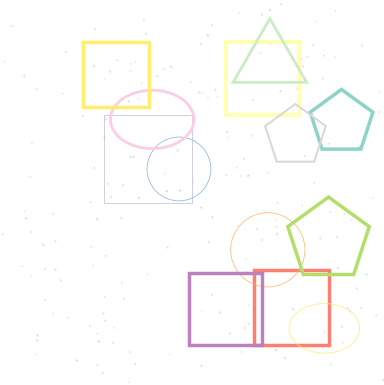[{"shape": "pentagon", "thickness": 2.5, "radius": 0.43, "center": [0.887, 0.682]}, {"shape": "square", "thickness": 3, "radius": 0.47, "center": [0.681, 0.796]}, {"shape": "square", "thickness": 0.5, "radius": 0.57, "center": [0.385, 0.587]}, {"shape": "square", "thickness": 2.5, "radius": 0.49, "center": [0.757, 0.201]}, {"shape": "circle", "thickness": 0.5, "radius": 0.41, "center": [0.465, 0.561]}, {"shape": "circle", "thickness": 0.5, "radius": 0.48, "center": [0.696, 0.351]}, {"shape": "pentagon", "thickness": 2.5, "radius": 0.56, "center": [0.853, 0.377]}, {"shape": "oval", "thickness": 2, "radius": 0.54, "center": [0.395, 0.69]}, {"shape": "pentagon", "thickness": 1.5, "radius": 0.41, "center": [0.767, 0.647]}, {"shape": "square", "thickness": 2.5, "radius": 0.47, "center": [0.586, 0.197]}, {"shape": "triangle", "thickness": 2, "radius": 0.55, "center": [0.701, 0.841]}, {"shape": "oval", "thickness": 0.5, "radius": 0.46, "center": [0.842, 0.147]}, {"shape": "square", "thickness": 2.5, "radius": 0.43, "center": [0.301, 0.806]}]